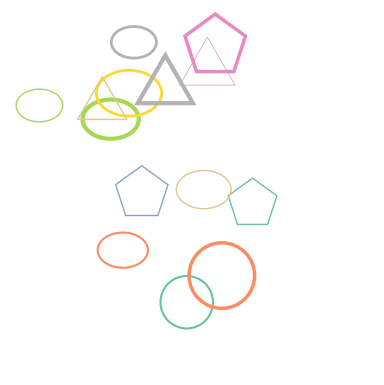[{"shape": "pentagon", "thickness": 1, "radius": 0.33, "center": [0.656, 0.471]}, {"shape": "circle", "thickness": 1.5, "radius": 0.34, "center": [0.485, 0.215]}, {"shape": "circle", "thickness": 2.5, "radius": 0.43, "center": [0.576, 0.284]}, {"shape": "oval", "thickness": 1.5, "radius": 0.33, "center": [0.319, 0.35]}, {"shape": "pentagon", "thickness": 1, "radius": 0.36, "center": [0.368, 0.498]}, {"shape": "triangle", "thickness": 0.5, "radius": 0.42, "center": [0.539, 0.82]}, {"shape": "pentagon", "thickness": 2.5, "radius": 0.41, "center": [0.559, 0.881]}, {"shape": "oval", "thickness": 1, "radius": 0.3, "center": [0.102, 0.726]}, {"shape": "oval", "thickness": 3, "radius": 0.36, "center": [0.287, 0.69]}, {"shape": "oval", "thickness": 2, "radius": 0.42, "center": [0.335, 0.758]}, {"shape": "oval", "thickness": 1, "radius": 0.36, "center": [0.529, 0.508]}, {"shape": "triangle", "thickness": 1, "radius": 0.37, "center": [0.266, 0.727]}, {"shape": "triangle", "thickness": 3, "radius": 0.41, "center": [0.429, 0.773]}, {"shape": "oval", "thickness": 2, "radius": 0.29, "center": [0.348, 0.89]}]